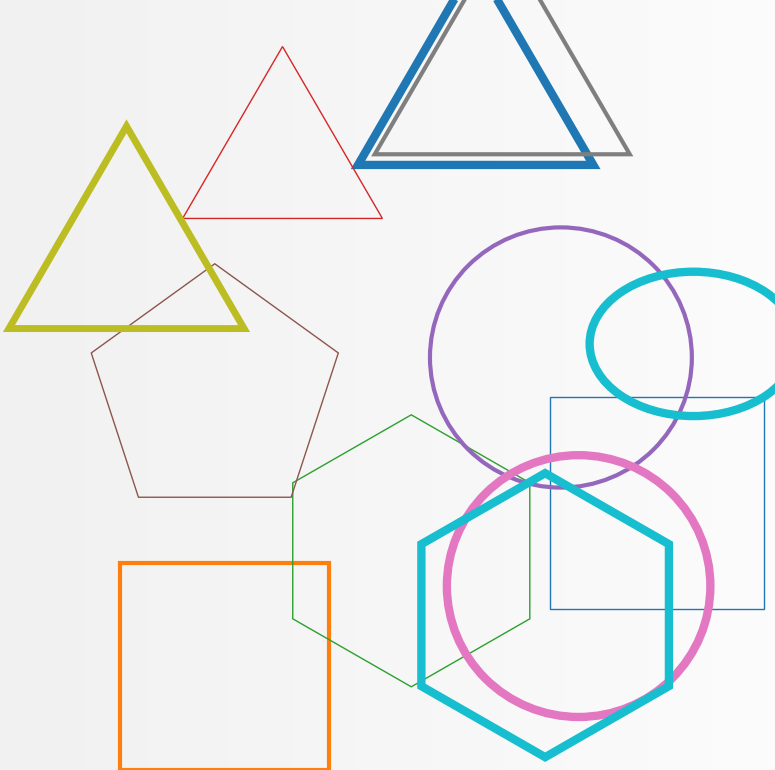[{"shape": "square", "thickness": 0.5, "radius": 0.69, "center": [0.847, 0.346]}, {"shape": "triangle", "thickness": 3, "radius": 0.88, "center": [0.614, 0.873]}, {"shape": "square", "thickness": 1.5, "radius": 0.67, "center": [0.29, 0.134]}, {"shape": "hexagon", "thickness": 0.5, "radius": 0.88, "center": [0.531, 0.285]}, {"shape": "triangle", "thickness": 0.5, "radius": 0.74, "center": [0.365, 0.791]}, {"shape": "circle", "thickness": 1.5, "radius": 0.84, "center": [0.724, 0.536]}, {"shape": "pentagon", "thickness": 0.5, "radius": 0.84, "center": [0.277, 0.49]}, {"shape": "circle", "thickness": 3, "radius": 0.85, "center": [0.747, 0.239]}, {"shape": "triangle", "thickness": 1.5, "radius": 0.95, "center": [0.648, 0.895]}, {"shape": "triangle", "thickness": 2.5, "radius": 0.88, "center": [0.163, 0.661]}, {"shape": "hexagon", "thickness": 3, "radius": 0.92, "center": [0.703, 0.201]}, {"shape": "oval", "thickness": 3, "radius": 0.67, "center": [0.895, 0.553]}]